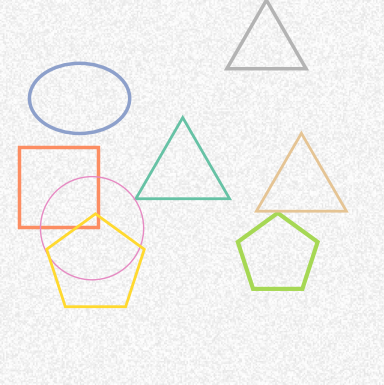[{"shape": "triangle", "thickness": 2, "radius": 0.7, "center": [0.475, 0.554]}, {"shape": "square", "thickness": 2.5, "radius": 0.52, "center": [0.152, 0.515]}, {"shape": "oval", "thickness": 2.5, "radius": 0.65, "center": [0.207, 0.744]}, {"shape": "circle", "thickness": 1, "radius": 0.67, "center": [0.239, 0.407]}, {"shape": "pentagon", "thickness": 3, "radius": 0.55, "center": [0.721, 0.338]}, {"shape": "pentagon", "thickness": 2, "radius": 0.67, "center": [0.248, 0.311]}, {"shape": "triangle", "thickness": 2, "radius": 0.67, "center": [0.783, 0.519]}, {"shape": "triangle", "thickness": 2.5, "radius": 0.59, "center": [0.692, 0.881]}]